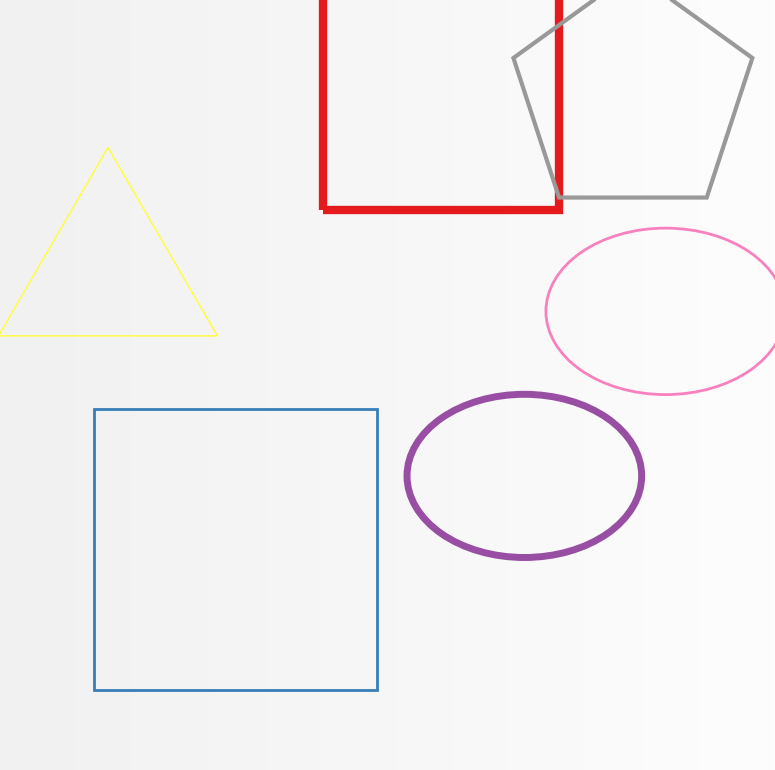[{"shape": "square", "thickness": 3, "radius": 0.76, "center": [0.569, 0.879]}, {"shape": "square", "thickness": 1, "radius": 0.91, "center": [0.304, 0.286]}, {"shape": "oval", "thickness": 2.5, "radius": 0.76, "center": [0.677, 0.382]}, {"shape": "triangle", "thickness": 0.5, "radius": 0.82, "center": [0.139, 0.645]}, {"shape": "oval", "thickness": 1, "radius": 0.77, "center": [0.859, 0.596]}, {"shape": "pentagon", "thickness": 1.5, "radius": 0.81, "center": [0.817, 0.875]}]